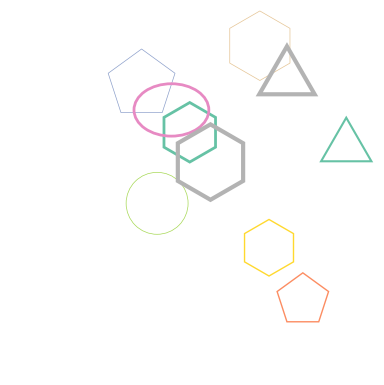[{"shape": "hexagon", "thickness": 2, "radius": 0.39, "center": [0.493, 0.656]}, {"shape": "triangle", "thickness": 1.5, "radius": 0.38, "center": [0.899, 0.619]}, {"shape": "pentagon", "thickness": 1, "radius": 0.35, "center": [0.787, 0.221]}, {"shape": "pentagon", "thickness": 0.5, "radius": 0.46, "center": [0.368, 0.781]}, {"shape": "oval", "thickness": 2, "radius": 0.49, "center": [0.445, 0.714]}, {"shape": "circle", "thickness": 0.5, "radius": 0.4, "center": [0.408, 0.472]}, {"shape": "hexagon", "thickness": 1, "radius": 0.37, "center": [0.699, 0.357]}, {"shape": "hexagon", "thickness": 0.5, "radius": 0.45, "center": [0.675, 0.881]}, {"shape": "hexagon", "thickness": 3, "radius": 0.49, "center": [0.547, 0.579]}, {"shape": "triangle", "thickness": 3, "radius": 0.42, "center": [0.745, 0.797]}]